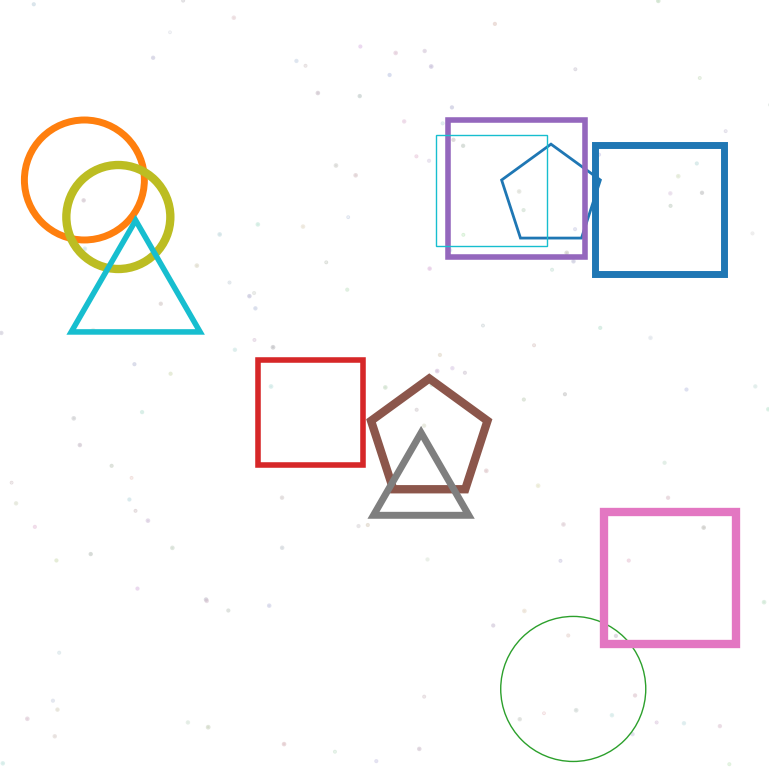[{"shape": "pentagon", "thickness": 1, "radius": 0.34, "center": [0.716, 0.745]}, {"shape": "square", "thickness": 2.5, "radius": 0.42, "center": [0.856, 0.727]}, {"shape": "circle", "thickness": 2.5, "radius": 0.39, "center": [0.11, 0.766]}, {"shape": "circle", "thickness": 0.5, "radius": 0.47, "center": [0.744, 0.105]}, {"shape": "square", "thickness": 2, "radius": 0.34, "center": [0.404, 0.464]}, {"shape": "square", "thickness": 2, "radius": 0.44, "center": [0.671, 0.756]}, {"shape": "pentagon", "thickness": 3, "radius": 0.4, "center": [0.557, 0.429]}, {"shape": "square", "thickness": 3, "radius": 0.43, "center": [0.871, 0.249]}, {"shape": "triangle", "thickness": 2.5, "radius": 0.36, "center": [0.547, 0.367]}, {"shape": "circle", "thickness": 3, "radius": 0.34, "center": [0.154, 0.718]}, {"shape": "square", "thickness": 0.5, "radius": 0.36, "center": [0.638, 0.753]}, {"shape": "triangle", "thickness": 2, "radius": 0.48, "center": [0.176, 0.617]}]